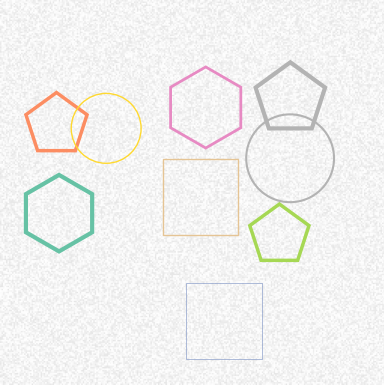[{"shape": "hexagon", "thickness": 3, "radius": 0.5, "center": [0.153, 0.446]}, {"shape": "pentagon", "thickness": 2.5, "radius": 0.42, "center": [0.147, 0.676]}, {"shape": "square", "thickness": 0.5, "radius": 0.49, "center": [0.582, 0.167]}, {"shape": "hexagon", "thickness": 2, "radius": 0.53, "center": [0.534, 0.721]}, {"shape": "pentagon", "thickness": 2.5, "radius": 0.4, "center": [0.726, 0.389]}, {"shape": "circle", "thickness": 1, "radius": 0.45, "center": [0.276, 0.667]}, {"shape": "square", "thickness": 1, "radius": 0.49, "center": [0.521, 0.488]}, {"shape": "circle", "thickness": 1.5, "radius": 0.57, "center": [0.754, 0.589]}, {"shape": "pentagon", "thickness": 3, "radius": 0.47, "center": [0.754, 0.743]}]